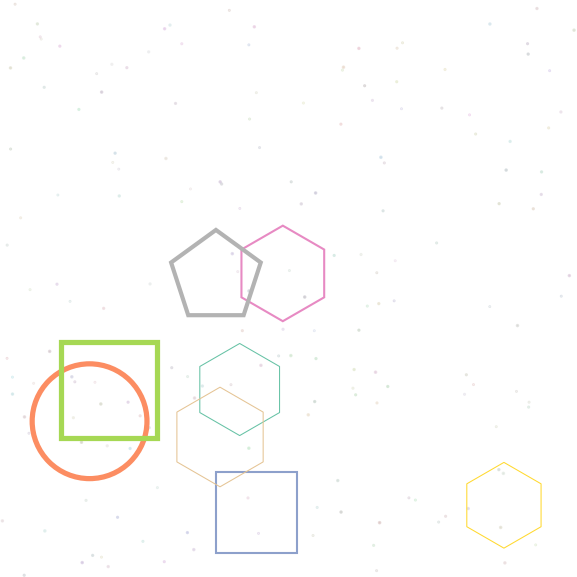[{"shape": "hexagon", "thickness": 0.5, "radius": 0.4, "center": [0.415, 0.325]}, {"shape": "circle", "thickness": 2.5, "radius": 0.5, "center": [0.155, 0.27]}, {"shape": "square", "thickness": 1, "radius": 0.35, "center": [0.444, 0.112]}, {"shape": "hexagon", "thickness": 1, "radius": 0.41, "center": [0.49, 0.526]}, {"shape": "square", "thickness": 2.5, "radius": 0.41, "center": [0.189, 0.324]}, {"shape": "hexagon", "thickness": 0.5, "radius": 0.37, "center": [0.873, 0.124]}, {"shape": "hexagon", "thickness": 0.5, "radius": 0.43, "center": [0.381, 0.242]}, {"shape": "pentagon", "thickness": 2, "radius": 0.41, "center": [0.374, 0.519]}]